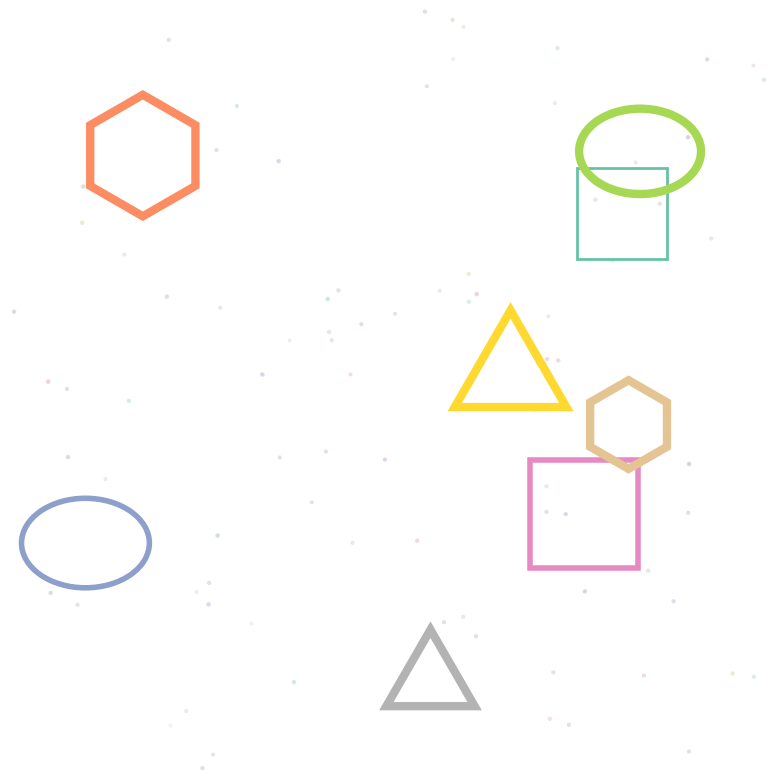[{"shape": "square", "thickness": 1, "radius": 0.29, "center": [0.808, 0.723]}, {"shape": "hexagon", "thickness": 3, "radius": 0.39, "center": [0.185, 0.798]}, {"shape": "oval", "thickness": 2, "radius": 0.42, "center": [0.111, 0.295]}, {"shape": "square", "thickness": 2, "radius": 0.35, "center": [0.758, 0.333]}, {"shape": "oval", "thickness": 3, "radius": 0.4, "center": [0.831, 0.803]}, {"shape": "triangle", "thickness": 3, "radius": 0.42, "center": [0.663, 0.513]}, {"shape": "hexagon", "thickness": 3, "radius": 0.29, "center": [0.816, 0.449]}, {"shape": "triangle", "thickness": 3, "radius": 0.33, "center": [0.559, 0.116]}]